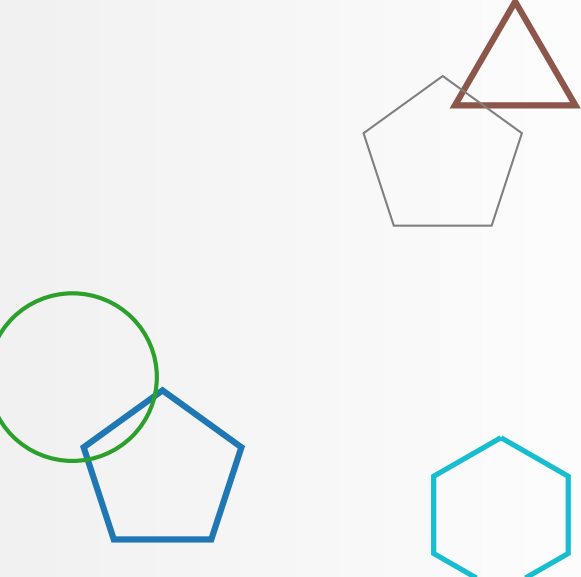[{"shape": "pentagon", "thickness": 3, "radius": 0.71, "center": [0.28, 0.18]}, {"shape": "circle", "thickness": 2, "radius": 0.73, "center": [0.125, 0.346]}, {"shape": "triangle", "thickness": 3, "radius": 0.6, "center": [0.886, 0.877]}, {"shape": "pentagon", "thickness": 1, "radius": 0.72, "center": [0.762, 0.724]}, {"shape": "hexagon", "thickness": 2.5, "radius": 0.67, "center": [0.862, 0.108]}]